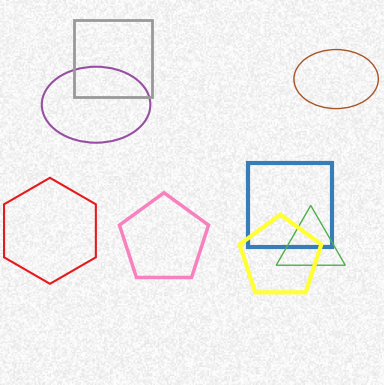[{"shape": "hexagon", "thickness": 1.5, "radius": 0.69, "center": [0.13, 0.401]}, {"shape": "square", "thickness": 3, "radius": 0.55, "center": [0.754, 0.467]}, {"shape": "triangle", "thickness": 1, "radius": 0.52, "center": [0.807, 0.363]}, {"shape": "oval", "thickness": 1.5, "radius": 0.7, "center": [0.25, 0.728]}, {"shape": "pentagon", "thickness": 3, "radius": 0.56, "center": [0.729, 0.331]}, {"shape": "oval", "thickness": 1, "radius": 0.55, "center": [0.873, 0.795]}, {"shape": "pentagon", "thickness": 2.5, "radius": 0.61, "center": [0.426, 0.378]}, {"shape": "square", "thickness": 2, "radius": 0.5, "center": [0.293, 0.848]}]